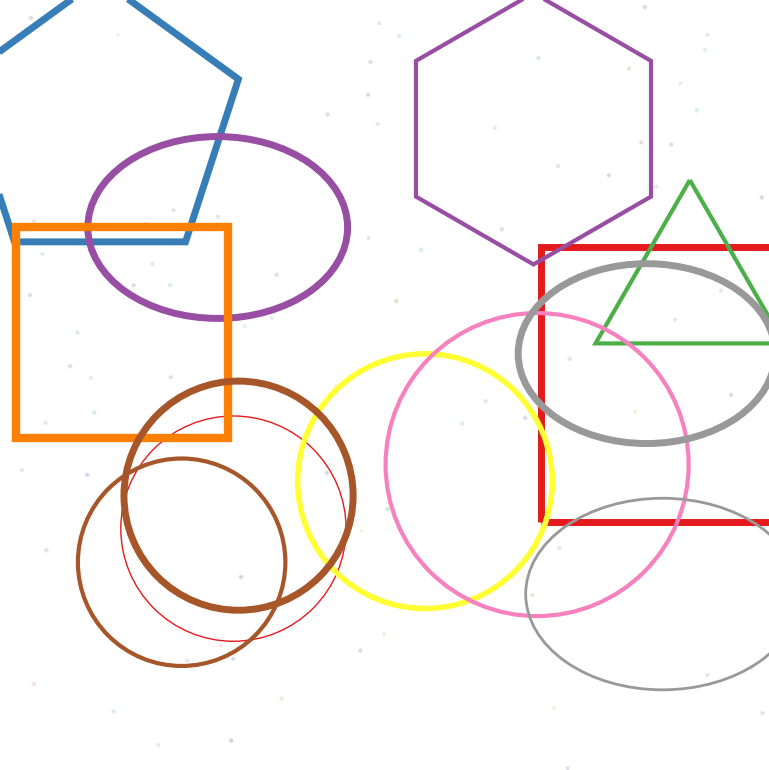[{"shape": "square", "thickness": 2.5, "radius": 0.89, "center": [0.882, 0.5]}, {"shape": "circle", "thickness": 0.5, "radius": 0.73, "center": [0.303, 0.313]}, {"shape": "pentagon", "thickness": 2.5, "radius": 0.94, "center": [0.13, 0.839]}, {"shape": "triangle", "thickness": 1.5, "radius": 0.71, "center": [0.896, 0.625]}, {"shape": "hexagon", "thickness": 1.5, "radius": 0.88, "center": [0.693, 0.833]}, {"shape": "oval", "thickness": 2.5, "radius": 0.84, "center": [0.283, 0.705]}, {"shape": "square", "thickness": 3, "radius": 0.69, "center": [0.158, 0.568]}, {"shape": "circle", "thickness": 2, "radius": 0.83, "center": [0.552, 0.375]}, {"shape": "circle", "thickness": 1.5, "radius": 0.67, "center": [0.236, 0.27]}, {"shape": "circle", "thickness": 2.5, "radius": 0.74, "center": [0.31, 0.356]}, {"shape": "circle", "thickness": 1.5, "radius": 0.98, "center": [0.698, 0.397]}, {"shape": "oval", "thickness": 2.5, "radius": 0.83, "center": [0.84, 0.541]}, {"shape": "oval", "thickness": 1, "radius": 0.89, "center": [0.86, 0.229]}]